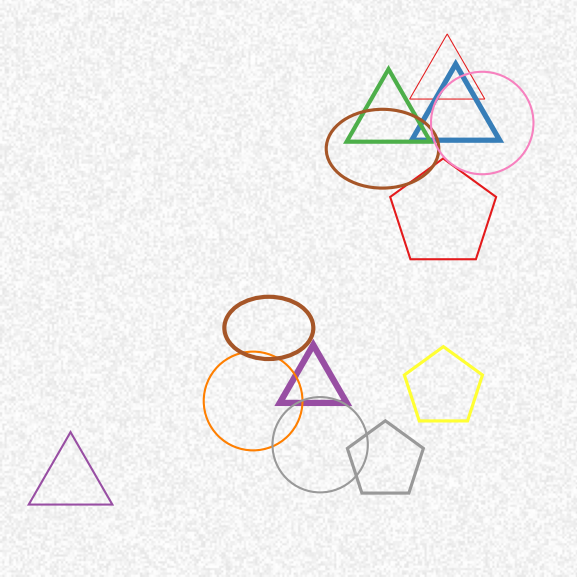[{"shape": "pentagon", "thickness": 1, "radius": 0.48, "center": [0.767, 0.628]}, {"shape": "triangle", "thickness": 0.5, "radius": 0.38, "center": [0.774, 0.865]}, {"shape": "triangle", "thickness": 2.5, "radius": 0.44, "center": [0.789, 0.8]}, {"shape": "triangle", "thickness": 2, "radius": 0.42, "center": [0.673, 0.796]}, {"shape": "triangle", "thickness": 3, "radius": 0.33, "center": [0.542, 0.335]}, {"shape": "triangle", "thickness": 1, "radius": 0.42, "center": [0.122, 0.167]}, {"shape": "circle", "thickness": 1, "radius": 0.43, "center": [0.438, 0.305]}, {"shape": "pentagon", "thickness": 1.5, "radius": 0.36, "center": [0.768, 0.328]}, {"shape": "oval", "thickness": 2, "radius": 0.39, "center": [0.466, 0.431]}, {"shape": "oval", "thickness": 1.5, "radius": 0.49, "center": [0.662, 0.742]}, {"shape": "circle", "thickness": 1, "radius": 0.44, "center": [0.835, 0.786]}, {"shape": "circle", "thickness": 1, "radius": 0.41, "center": [0.554, 0.229]}, {"shape": "pentagon", "thickness": 1.5, "radius": 0.35, "center": [0.667, 0.201]}]